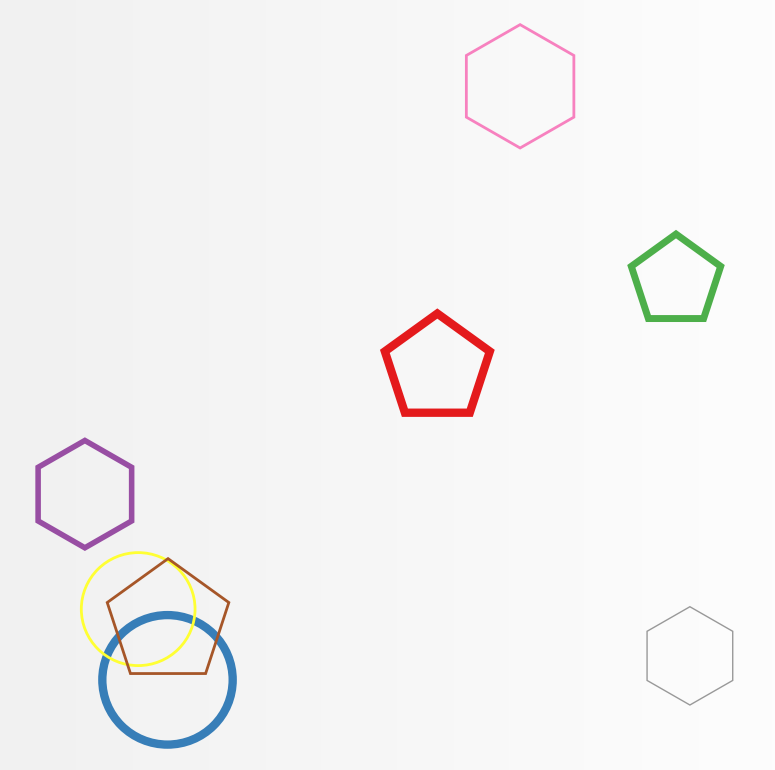[{"shape": "pentagon", "thickness": 3, "radius": 0.36, "center": [0.564, 0.522]}, {"shape": "circle", "thickness": 3, "radius": 0.42, "center": [0.216, 0.117]}, {"shape": "pentagon", "thickness": 2.5, "radius": 0.3, "center": [0.872, 0.635]}, {"shape": "hexagon", "thickness": 2, "radius": 0.35, "center": [0.11, 0.358]}, {"shape": "circle", "thickness": 1, "radius": 0.37, "center": [0.178, 0.209]}, {"shape": "pentagon", "thickness": 1, "radius": 0.41, "center": [0.217, 0.192]}, {"shape": "hexagon", "thickness": 1, "radius": 0.4, "center": [0.671, 0.888]}, {"shape": "hexagon", "thickness": 0.5, "radius": 0.32, "center": [0.89, 0.148]}]